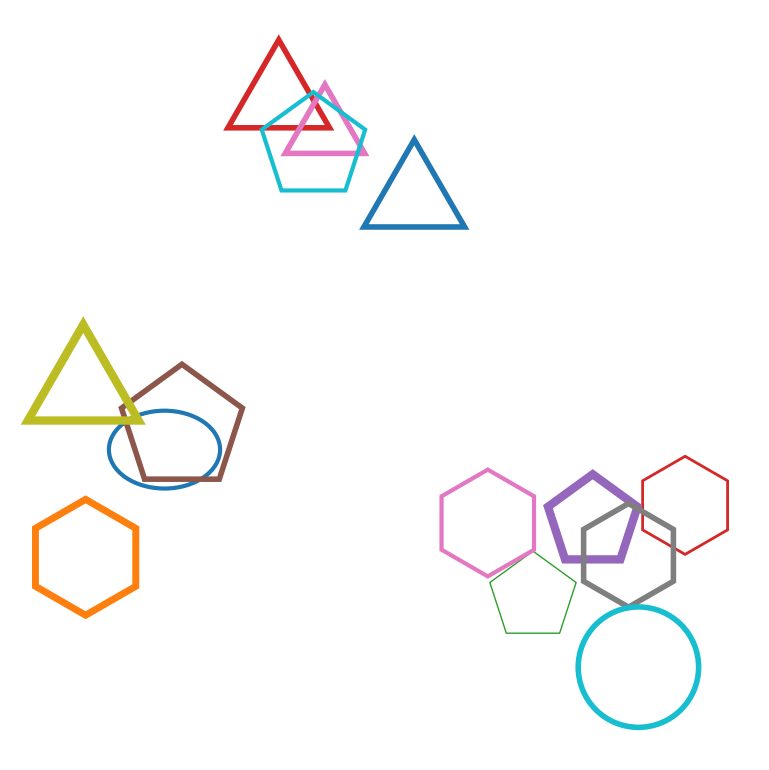[{"shape": "oval", "thickness": 1.5, "radius": 0.36, "center": [0.214, 0.416]}, {"shape": "triangle", "thickness": 2, "radius": 0.38, "center": [0.538, 0.743]}, {"shape": "hexagon", "thickness": 2.5, "radius": 0.38, "center": [0.111, 0.276]}, {"shape": "pentagon", "thickness": 0.5, "radius": 0.29, "center": [0.692, 0.225]}, {"shape": "hexagon", "thickness": 1, "radius": 0.32, "center": [0.89, 0.344]}, {"shape": "triangle", "thickness": 2, "radius": 0.38, "center": [0.362, 0.872]}, {"shape": "pentagon", "thickness": 3, "radius": 0.31, "center": [0.77, 0.323]}, {"shape": "pentagon", "thickness": 2, "radius": 0.41, "center": [0.236, 0.444]}, {"shape": "triangle", "thickness": 2, "radius": 0.3, "center": [0.422, 0.831]}, {"shape": "hexagon", "thickness": 1.5, "radius": 0.35, "center": [0.634, 0.321]}, {"shape": "hexagon", "thickness": 2, "radius": 0.34, "center": [0.816, 0.279]}, {"shape": "triangle", "thickness": 3, "radius": 0.42, "center": [0.108, 0.495]}, {"shape": "circle", "thickness": 2, "radius": 0.39, "center": [0.829, 0.134]}, {"shape": "pentagon", "thickness": 1.5, "radius": 0.35, "center": [0.407, 0.81]}]